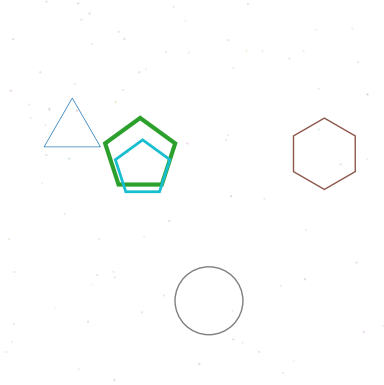[{"shape": "triangle", "thickness": 0.5, "radius": 0.42, "center": [0.188, 0.661]}, {"shape": "pentagon", "thickness": 3, "radius": 0.48, "center": [0.364, 0.598]}, {"shape": "hexagon", "thickness": 1, "radius": 0.46, "center": [0.843, 0.601]}, {"shape": "circle", "thickness": 1, "radius": 0.44, "center": [0.543, 0.219]}, {"shape": "pentagon", "thickness": 2, "radius": 0.37, "center": [0.371, 0.562]}]